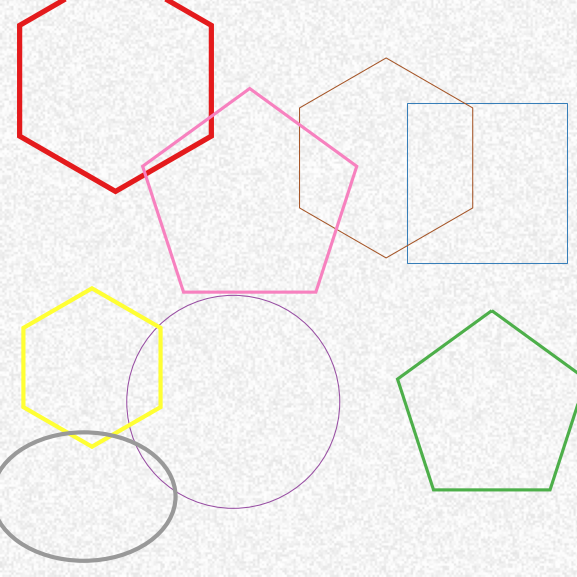[{"shape": "hexagon", "thickness": 2.5, "radius": 0.96, "center": [0.2, 0.859]}, {"shape": "square", "thickness": 0.5, "radius": 0.69, "center": [0.843, 0.682]}, {"shape": "pentagon", "thickness": 1.5, "radius": 0.86, "center": [0.852, 0.29]}, {"shape": "circle", "thickness": 0.5, "radius": 0.92, "center": [0.404, 0.303]}, {"shape": "hexagon", "thickness": 2, "radius": 0.69, "center": [0.159, 0.363]}, {"shape": "hexagon", "thickness": 0.5, "radius": 0.87, "center": [0.669, 0.726]}, {"shape": "pentagon", "thickness": 1.5, "radius": 0.97, "center": [0.432, 0.651]}, {"shape": "oval", "thickness": 2, "radius": 0.79, "center": [0.145, 0.139]}]